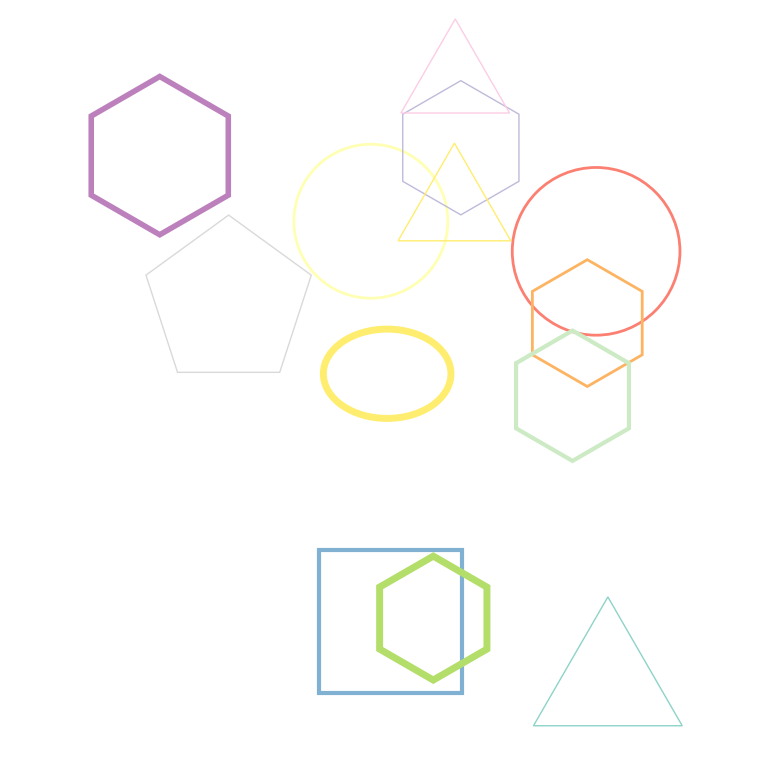[{"shape": "triangle", "thickness": 0.5, "radius": 0.56, "center": [0.789, 0.113]}, {"shape": "circle", "thickness": 1, "radius": 0.5, "center": [0.482, 0.713]}, {"shape": "hexagon", "thickness": 0.5, "radius": 0.44, "center": [0.598, 0.808]}, {"shape": "circle", "thickness": 1, "radius": 0.54, "center": [0.774, 0.674]}, {"shape": "square", "thickness": 1.5, "radius": 0.46, "center": [0.508, 0.193]}, {"shape": "hexagon", "thickness": 1, "radius": 0.41, "center": [0.763, 0.58]}, {"shape": "hexagon", "thickness": 2.5, "radius": 0.4, "center": [0.563, 0.197]}, {"shape": "triangle", "thickness": 0.5, "radius": 0.41, "center": [0.591, 0.894]}, {"shape": "pentagon", "thickness": 0.5, "radius": 0.56, "center": [0.297, 0.608]}, {"shape": "hexagon", "thickness": 2, "radius": 0.51, "center": [0.207, 0.798]}, {"shape": "hexagon", "thickness": 1.5, "radius": 0.42, "center": [0.744, 0.486]}, {"shape": "triangle", "thickness": 0.5, "radius": 0.42, "center": [0.59, 0.73]}, {"shape": "oval", "thickness": 2.5, "radius": 0.41, "center": [0.503, 0.515]}]